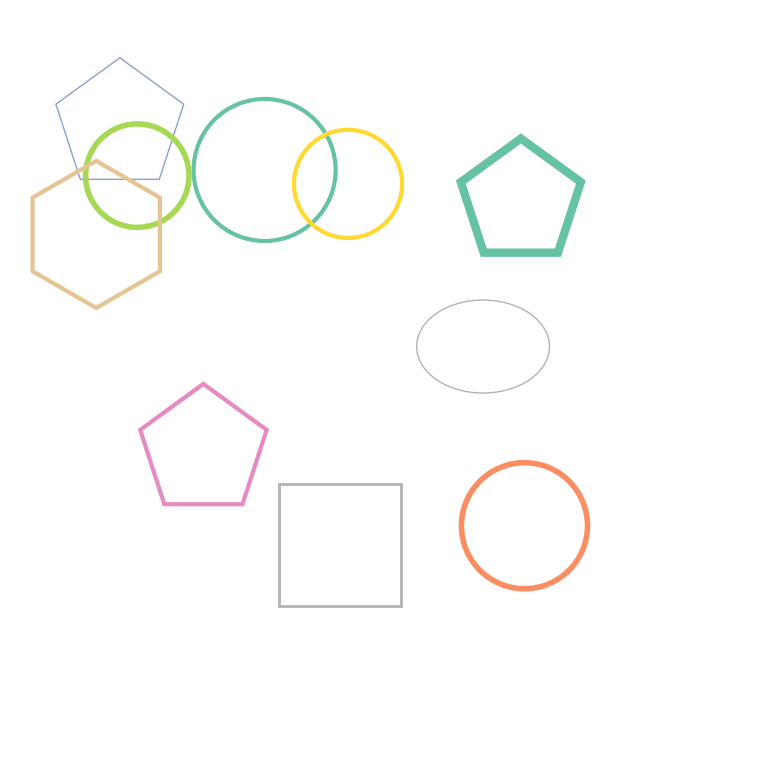[{"shape": "circle", "thickness": 1.5, "radius": 0.46, "center": [0.344, 0.779]}, {"shape": "pentagon", "thickness": 3, "radius": 0.41, "center": [0.676, 0.738]}, {"shape": "circle", "thickness": 2, "radius": 0.41, "center": [0.681, 0.317]}, {"shape": "pentagon", "thickness": 0.5, "radius": 0.44, "center": [0.156, 0.838]}, {"shape": "pentagon", "thickness": 1.5, "radius": 0.43, "center": [0.264, 0.415]}, {"shape": "circle", "thickness": 2, "radius": 0.34, "center": [0.178, 0.772]}, {"shape": "circle", "thickness": 1.5, "radius": 0.35, "center": [0.452, 0.761]}, {"shape": "hexagon", "thickness": 1.5, "radius": 0.48, "center": [0.125, 0.696]}, {"shape": "square", "thickness": 1, "radius": 0.4, "center": [0.442, 0.292]}, {"shape": "oval", "thickness": 0.5, "radius": 0.43, "center": [0.627, 0.55]}]